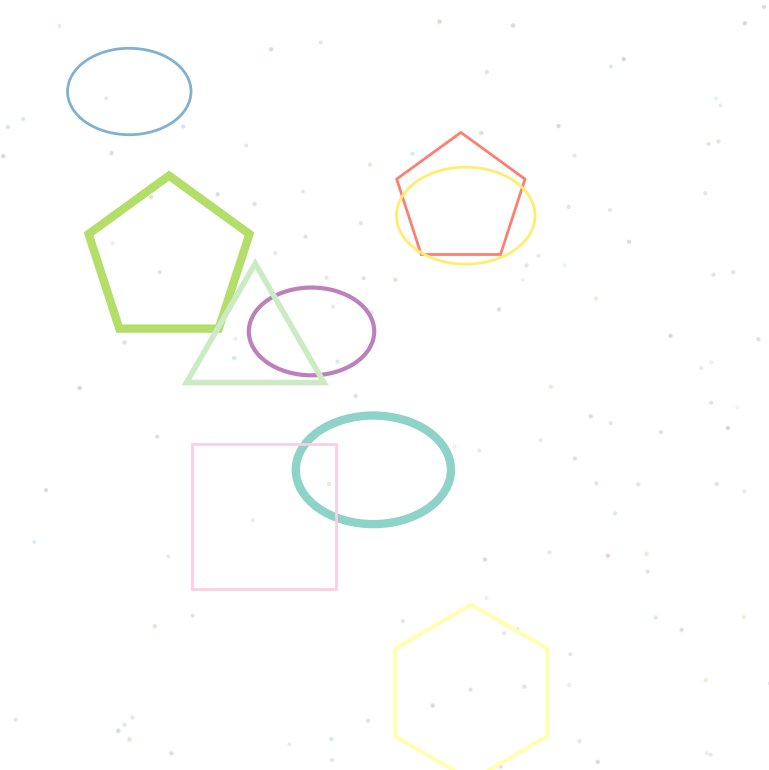[{"shape": "oval", "thickness": 3, "radius": 0.5, "center": [0.485, 0.39]}, {"shape": "hexagon", "thickness": 1.5, "radius": 0.57, "center": [0.612, 0.101]}, {"shape": "pentagon", "thickness": 1, "radius": 0.44, "center": [0.599, 0.74]}, {"shape": "oval", "thickness": 1, "radius": 0.4, "center": [0.168, 0.881]}, {"shape": "pentagon", "thickness": 3, "radius": 0.55, "center": [0.219, 0.662]}, {"shape": "square", "thickness": 1, "radius": 0.47, "center": [0.343, 0.329]}, {"shape": "oval", "thickness": 1.5, "radius": 0.41, "center": [0.405, 0.57]}, {"shape": "triangle", "thickness": 2, "radius": 0.52, "center": [0.331, 0.555]}, {"shape": "oval", "thickness": 1, "radius": 0.45, "center": [0.605, 0.72]}]